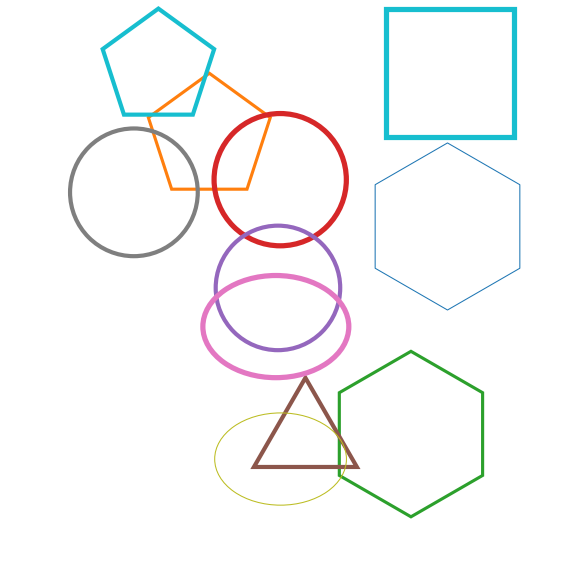[{"shape": "hexagon", "thickness": 0.5, "radius": 0.72, "center": [0.775, 0.607]}, {"shape": "pentagon", "thickness": 1.5, "radius": 0.55, "center": [0.362, 0.761]}, {"shape": "hexagon", "thickness": 1.5, "radius": 0.72, "center": [0.712, 0.247]}, {"shape": "circle", "thickness": 2.5, "radius": 0.57, "center": [0.485, 0.688]}, {"shape": "circle", "thickness": 2, "radius": 0.54, "center": [0.481, 0.501]}, {"shape": "triangle", "thickness": 2, "radius": 0.51, "center": [0.529, 0.242]}, {"shape": "oval", "thickness": 2.5, "radius": 0.63, "center": [0.478, 0.434]}, {"shape": "circle", "thickness": 2, "radius": 0.55, "center": [0.232, 0.666]}, {"shape": "oval", "thickness": 0.5, "radius": 0.57, "center": [0.486, 0.204]}, {"shape": "pentagon", "thickness": 2, "radius": 0.51, "center": [0.274, 0.883]}, {"shape": "square", "thickness": 2.5, "radius": 0.56, "center": [0.779, 0.873]}]